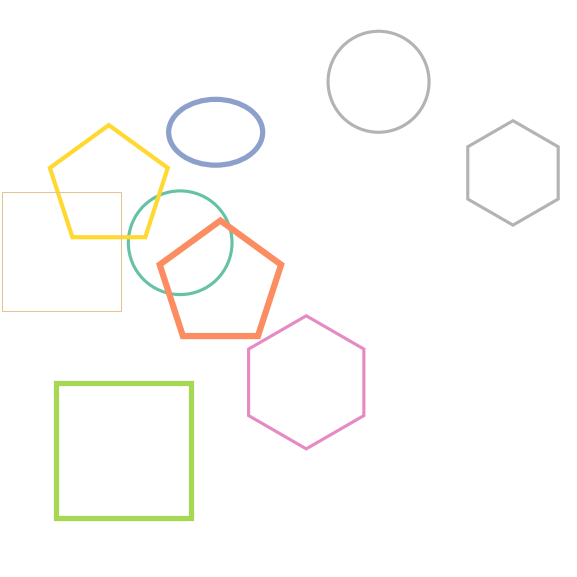[{"shape": "circle", "thickness": 1.5, "radius": 0.45, "center": [0.312, 0.579]}, {"shape": "pentagon", "thickness": 3, "radius": 0.55, "center": [0.382, 0.507]}, {"shape": "oval", "thickness": 2.5, "radius": 0.41, "center": [0.373, 0.77]}, {"shape": "hexagon", "thickness": 1.5, "radius": 0.58, "center": [0.53, 0.337]}, {"shape": "square", "thickness": 2.5, "radius": 0.58, "center": [0.214, 0.219]}, {"shape": "pentagon", "thickness": 2, "radius": 0.54, "center": [0.188, 0.675]}, {"shape": "square", "thickness": 0.5, "radius": 0.52, "center": [0.107, 0.563]}, {"shape": "circle", "thickness": 1.5, "radius": 0.44, "center": [0.656, 0.858]}, {"shape": "hexagon", "thickness": 1.5, "radius": 0.45, "center": [0.888, 0.7]}]